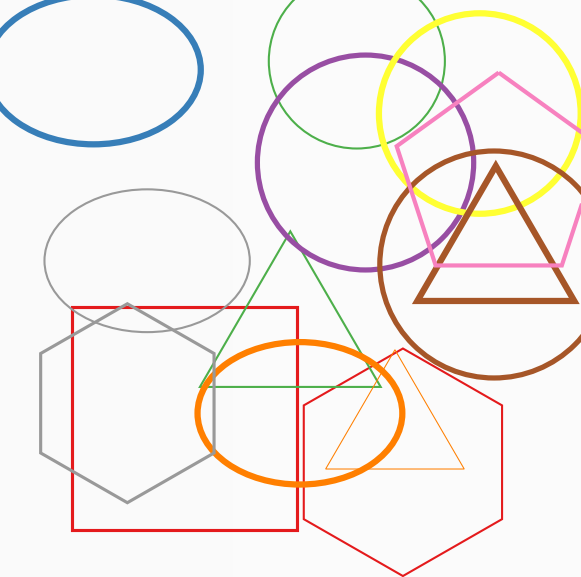[{"shape": "hexagon", "thickness": 1, "radius": 0.98, "center": [0.693, 0.199]}, {"shape": "square", "thickness": 1.5, "radius": 0.97, "center": [0.317, 0.275]}, {"shape": "oval", "thickness": 3, "radius": 0.92, "center": [0.161, 0.878]}, {"shape": "triangle", "thickness": 1, "radius": 0.9, "center": [0.499, 0.419]}, {"shape": "circle", "thickness": 1, "radius": 0.76, "center": [0.614, 0.893]}, {"shape": "circle", "thickness": 2.5, "radius": 0.93, "center": [0.629, 0.718]}, {"shape": "triangle", "thickness": 0.5, "radius": 0.69, "center": [0.679, 0.256]}, {"shape": "oval", "thickness": 3, "radius": 0.88, "center": [0.516, 0.283]}, {"shape": "circle", "thickness": 3, "radius": 0.87, "center": [0.825, 0.803]}, {"shape": "circle", "thickness": 2.5, "radius": 0.98, "center": [0.85, 0.541]}, {"shape": "triangle", "thickness": 3, "radius": 0.78, "center": [0.853, 0.556]}, {"shape": "pentagon", "thickness": 2, "radius": 0.92, "center": [0.858, 0.689]}, {"shape": "hexagon", "thickness": 1.5, "radius": 0.86, "center": [0.219, 0.301]}, {"shape": "oval", "thickness": 1, "radius": 0.88, "center": [0.253, 0.548]}]